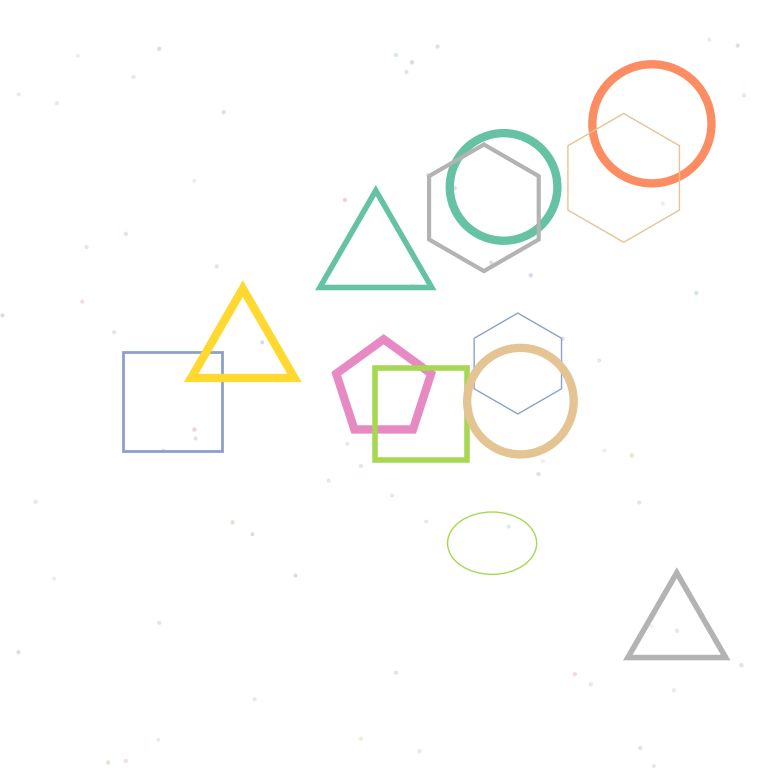[{"shape": "triangle", "thickness": 2, "radius": 0.42, "center": [0.488, 0.669]}, {"shape": "circle", "thickness": 3, "radius": 0.35, "center": [0.654, 0.757]}, {"shape": "circle", "thickness": 3, "radius": 0.39, "center": [0.847, 0.839]}, {"shape": "square", "thickness": 1, "radius": 0.32, "center": [0.224, 0.479]}, {"shape": "hexagon", "thickness": 0.5, "radius": 0.33, "center": [0.673, 0.528]}, {"shape": "pentagon", "thickness": 3, "radius": 0.32, "center": [0.498, 0.495]}, {"shape": "square", "thickness": 2, "radius": 0.3, "center": [0.546, 0.462]}, {"shape": "oval", "thickness": 0.5, "radius": 0.29, "center": [0.639, 0.295]}, {"shape": "triangle", "thickness": 3, "radius": 0.39, "center": [0.315, 0.548]}, {"shape": "circle", "thickness": 3, "radius": 0.35, "center": [0.676, 0.479]}, {"shape": "hexagon", "thickness": 0.5, "radius": 0.42, "center": [0.81, 0.769]}, {"shape": "hexagon", "thickness": 1.5, "radius": 0.41, "center": [0.628, 0.73]}, {"shape": "triangle", "thickness": 2, "radius": 0.37, "center": [0.879, 0.183]}]